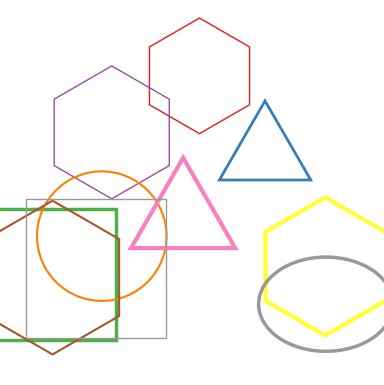[{"shape": "hexagon", "thickness": 1, "radius": 0.75, "center": [0.518, 0.803]}, {"shape": "triangle", "thickness": 2, "radius": 0.69, "center": [0.688, 0.601]}, {"shape": "square", "thickness": 2.5, "radius": 0.85, "center": [0.13, 0.286]}, {"shape": "hexagon", "thickness": 1, "radius": 0.86, "center": [0.29, 0.656]}, {"shape": "circle", "thickness": 1.5, "radius": 0.84, "center": [0.264, 0.387]}, {"shape": "hexagon", "thickness": 3, "radius": 0.9, "center": [0.845, 0.308]}, {"shape": "hexagon", "thickness": 1.5, "radius": 1.0, "center": [0.136, 0.279]}, {"shape": "triangle", "thickness": 3, "radius": 0.78, "center": [0.476, 0.434]}, {"shape": "oval", "thickness": 2.5, "radius": 0.87, "center": [0.847, 0.21]}, {"shape": "square", "thickness": 1, "radius": 0.91, "center": [0.249, 0.302]}]